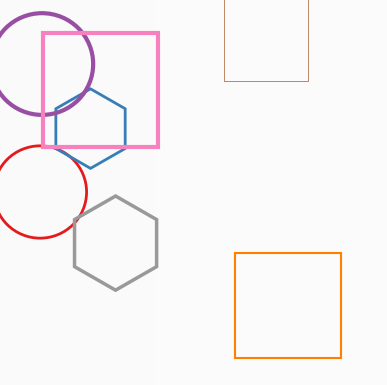[{"shape": "circle", "thickness": 2, "radius": 0.6, "center": [0.104, 0.501]}, {"shape": "hexagon", "thickness": 2, "radius": 0.52, "center": [0.234, 0.666]}, {"shape": "circle", "thickness": 3, "radius": 0.66, "center": [0.108, 0.834]}, {"shape": "square", "thickness": 1.5, "radius": 0.68, "center": [0.742, 0.206]}, {"shape": "square", "thickness": 0.5, "radius": 0.54, "center": [0.686, 0.898]}, {"shape": "square", "thickness": 3, "radius": 0.74, "center": [0.26, 0.766]}, {"shape": "hexagon", "thickness": 2.5, "radius": 0.61, "center": [0.298, 0.369]}]